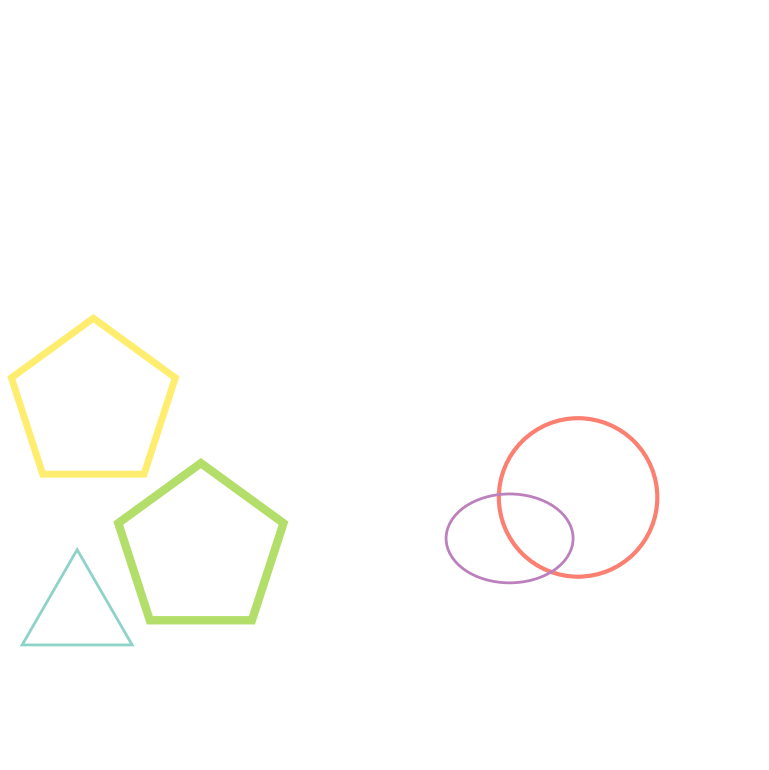[{"shape": "triangle", "thickness": 1, "radius": 0.41, "center": [0.1, 0.204]}, {"shape": "circle", "thickness": 1.5, "radius": 0.51, "center": [0.751, 0.354]}, {"shape": "pentagon", "thickness": 3, "radius": 0.56, "center": [0.261, 0.286]}, {"shape": "oval", "thickness": 1, "radius": 0.41, "center": [0.662, 0.301]}, {"shape": "pentagon", "thickness": 2.5, "radius": 0.56, "center": [0.121, 0.475]}]